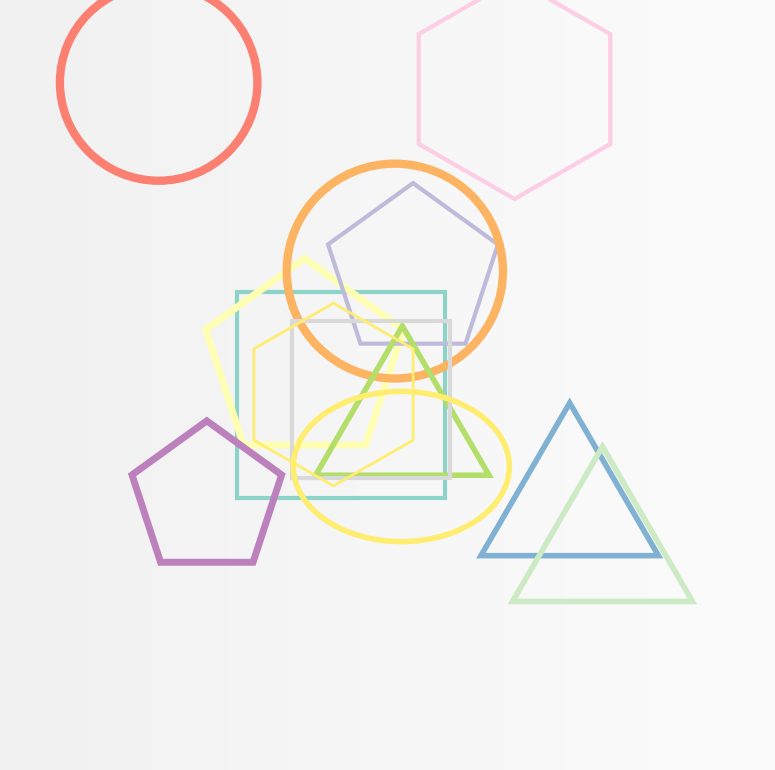[{"shape": "square", "thickness": 1.5, "radius": 0.67, "center": [0.44, 0.487]}, {"shape": "pentagon", "thickness": 2.5, "radius": 0.67, "center": [0.393, 0.53]}, {"shape": "pentagon", "thickness": 1.5, "radius": 0.58, "center": [0.533, 0.647]}, {"shape": "circle", "thickness": 3, "radius": 0.64, "center": [0.205, 0.893]}, {"shape": "triangle", "thickness": 2, "radius": 0.66, "center": [0.735, 0.344]}, {"shape": "circle", "thickness": 3, "radius": 0.7, "center": [0.509, 0.648]}, {"shape": "triangle", "thickness": 2, "radius": 0.65, "center": [0.519, 0.447]}, {"shape": "hexagon", "thickness": 1.5, "radius": 0.71, "center": [0.664, 0.884]}, {"shape": "square", "thickness": 1.5, "radius": 0.51, "center": [0.479, 0.481]}, {"shape": "pentagon", "thickness": 2.5, "radius": 0.51, "center": [0.267, 0.352]}, {"shape": "triangle", "thickness": 2, "radius": 0.67, "center": [0.777, 0.286]}, {"shape": "hexagon", "thickness": 1, "radius": 0.59, "center": [0.43, 0.488]}, {"shape": "oval", "thickness": 2, "radius": 0.7, "center": [0.518, 0.394]}]